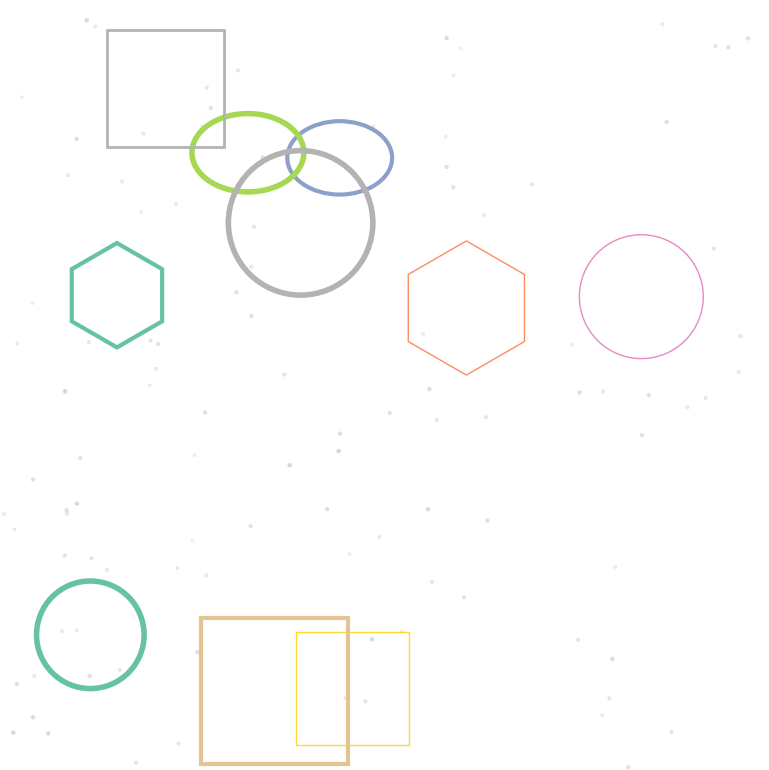[{"shape": "circle", "thickness": 2, "radius": 0.35, "center": [0.117, 0.176]}, {"shape": "hexagon", "thickness": 1.5, "radius": 0.34, "center": [0.152, 0.617]}, {"shape": "hexagon", "thickness": 0.5, "radius": 0.44, "center": [0.606, 0.6]}, {"shape": "oval", "thickness": 1.5, "radius": 0.34, "center": [0.441, 0.795]}, {"shape": "circle", "thickness": 0.5, "radius": 0.4, "center": [0.833, 0.615]}, {"shape": "oval", "thickness": 2, "radius": 0.36, "center": [0.322, 0.802]}, {"shape": "square", "thickness": 0.5, "radius": 0.37, "center": [0.458, 0.106]}, {"shape": "square", "thickness": 1.5, "radius": 0.47, "center": [0.357, 0.103]}, {"shape": "circle", "thickness": 2, "radius": 0.47, "center": [0.39, 0.711]}, {"shape": "square", "thickness": 1, "radius": 0.38, "center": [0.215, 0.885]}]